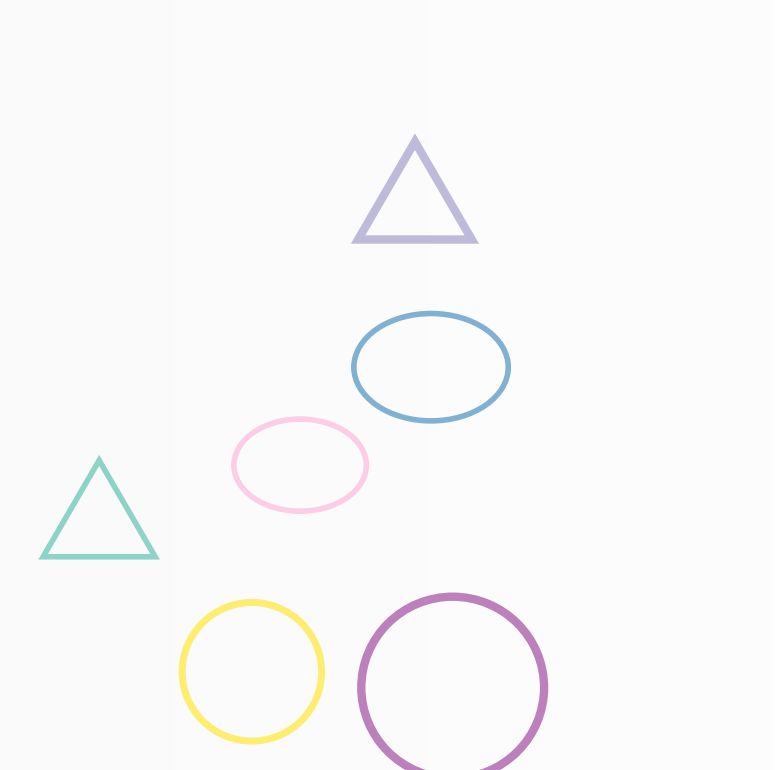[{"shape": "triangle", "thickness": 2, "radius": 0.42, "center": [0.128, 0.319]}, {"shape": "triangle", "thickness": 3, "radius": 0.42, "center": [0.535, 0.731]}, {"shape": "oval", "thickness": 2, "radius": 0.5, "center": [0.556, 0.523]}, {"shape": "oval", "thickness": 2, "radius": 0.43, "center": [0.387, 0.396]}, {"shape": "circle", "thickness": 3, "radius": 0.59, "center": [0.584, 0.107]}, {"shape": "circle", "thickness": 2.5, "radius": 0.45, "center": [0.325, 0.128]}]